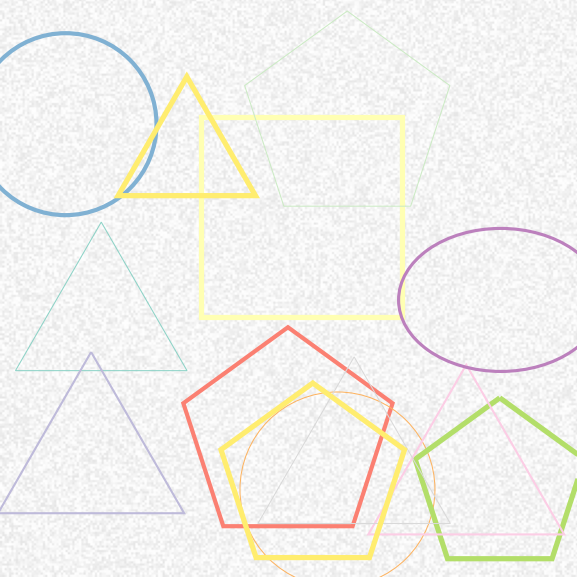[{"shape": "triangle", "thickness": 0.5, "radius": 0.86, "center": [0.175, 0.443]}, {"shape": "square", "thickness": 2.5, "radius": 0.87, "center": [0.522, 0.623]}, {"shape": "triangle", "thickness": 1, "radius": 0.93, "center": [0.158, 0.203]}, {"shape": "pentagon", "thickness": 2, "radius": 0.95, "center": [0.499, 0.242]}, {"shape": "circle", "thickness": 2, "radius": 0.79, "center": [0.113, 0.784]}, {"shape": "circle", "thickness": 0.5, "radius": 0.84, "center": [0.584, 0.152]}, {"shape": "pentagon", "thickness": 2.5, "radius": 0.77, "center": [0.865, 0.156]}, {"shape": "triangle", "thickness": 1, "radius": 0.98, "center": [0.807, 0.172]}, {"shape": "triangle", "thickness": 0.5, "radius": 0.96, "center": [0.613, 0.189]}, {"shape": "oval", "thickness": 1.5, "radius": 0.88, "center": [0.867, 0.48]}, {"shape": "pentagon", "thickness": 0.5, "radius": 0.93, "center": [0.601, 0.793]}, {"shape": "triangle", "thickness": 2.5, "radius": 0.69, "center": [0.323, 0.729]}, {"shape": "pentagon", "thickness": 2.5, "radius": 0.84, "center": [0.542, 0.169]}]